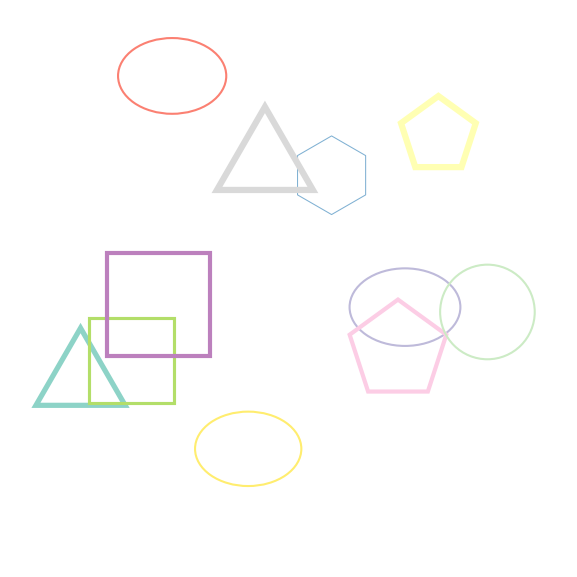[{"shape": "triangle", "thickness": 2.5, "radius": 0.45, "center": [0.139, 0.342]}, {"shape": "pentagon", "thickness": 3, "radius": 0.34, "center": [0.759, 0.765]}, {"shape": "oval", "thickness": 1, "radius": 0.48, "center": [0.701, 0.467]}, {"shape": "oval", "thickness": 1, "radius": 0.47, "center": [0.298, 0.868]}, {"shape": "hexagon", "thickness": 0.5, "radius": 0.34, "center": [0.574, 0.696]}, {"shape": "square", "thickness": 1.5, "radius": 0.37, "center": [0.227, 0.376]}, {"shape": "pentagon", "thickness": 2, "radius": 0.44, "center": [0.689, 0.392]}, {"shape": "triangle", "thickness": 3, "radius": 0.48, "center": [0.459, 0.718]}, {"shape": "square", "thickness": 2, "radius": 0.44, "center": [0.274, 0.472]}, {"shape": "circle", "thickness": 1, "radius": 0.41, "center": [0.844, 0.459]}, {"shape": "oval", "thickness": 1, "radius": 0.46, "center": [0.43, 0.222]}]